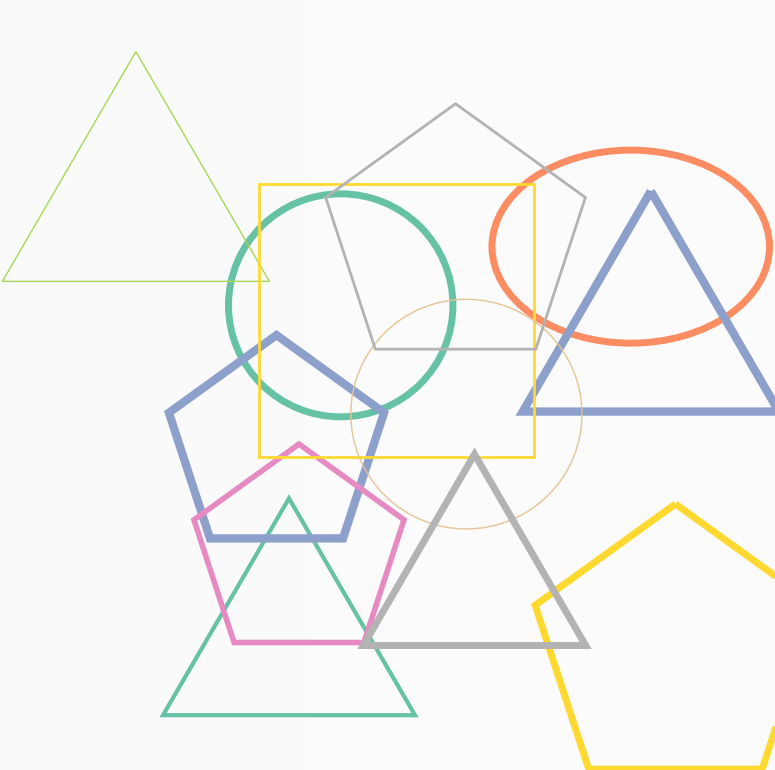[{"shape": "circle", "thickness": 2.5, "radius": 0.72, "center": [0.44, 0.603]}, {"shape": "triangle", "thickness": 1.5, "radius": 0.94, "center": [0.373, 0.165]}, {"shape": "oval", "thickness": 2.5, "radius": 0.9, "center": [0.814, 0.68]}, {"shape": "triangle", "thickness": 3, "radius": 0.95, "center": [0.84, 0.561]}, {"shape": "pentagon", "thickness": 3, "radius": 0.73, "center": [0.357, 0.419]}, {"shape": "pentagon", "thickness": 2, "radius": 0.71, "center": [0.386, 0.281]}, {"shape": "triangle", "thickness": 0.5, "radius": 0.99, "center": [0.175, 0.734]}, {"shape": "pentagon", "thickness": 2.5, "radius": 0.95, "center": [0.872, 0.155]}, {"shape": "square", "thickness": 1, "radius": 0.89, "center": [0.511, 0.584]}, {"shape": "circle", "thickness": 0.5, "radius": 0.75, "center": [0.602, 0.462]}, {"shape": "pentagon", "thickness": 1, "radius": 0.88, "center": [0.588, 0.689]}, {"shape": "triangle", "thickness": 2.5, "radius": 0.83, "center": [0.612, 0.245]}]